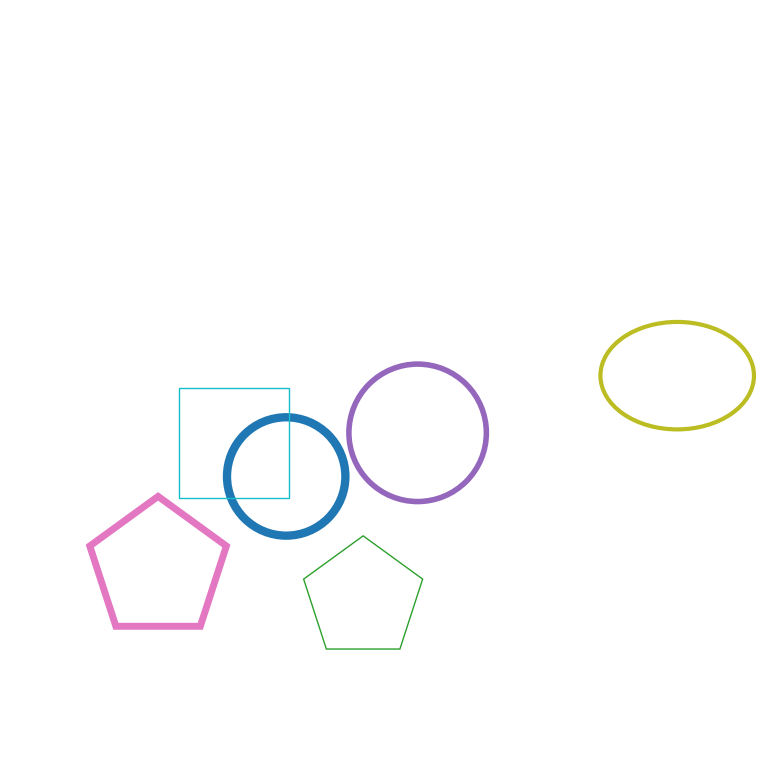[{"shape": "circle", "thickness": 3, "radius": 0.38, "center": [0.372, 0.381]}, {"shape": "pentagon", "thickness": 0.5, "radius": 0.41, "center": [0.472, 0.223]}, {"shape": "circle", "thickness": 2, "radius": 0.45, "center": [0.542, 0.438]}, {"shape": "pentagon", "thickness": 2.5, "radius": 0.47, "center": [0.205, 0.262]}, {"shape": "oval", "thickness": 1.5, "radius": 0.5, "center": [0.879, 0.512]}, {"shape": "square", "thickness": 0.5, "radius": 0.36, "center": [0.304, 0.425]}]